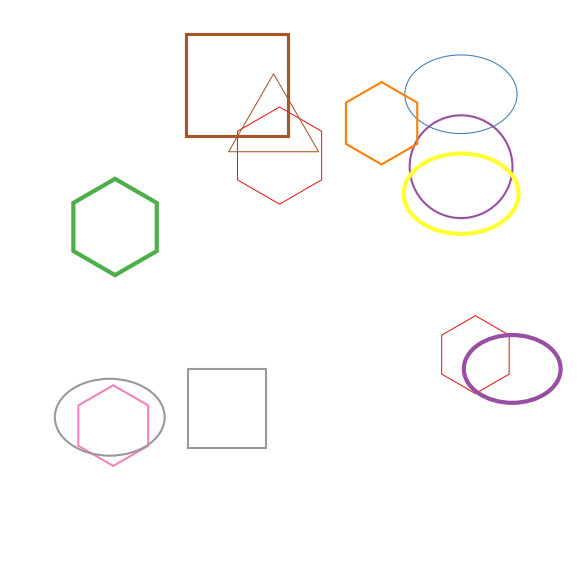[{"shape": "hexagon", "thickness": 0.5, "radius": 0.42, "center": [0.484, 0.73]}, {"shape": "hexagon", "thickness": 0.5, "radius": 0.34, "center": [0.823, 0.385]}, {"shape": "oval", "thickness": 0.5, "radius": 0.49, "center": [0.798, 0.836]}, {"shape": "hexagon", "thickness": 2, "radius": 0.42, "center": [0.199, 0.606]}, {"shape": "circle", "thickness": 1, "radius": 0.45, "center": [0.798, 0.71]}, {"shape": "oval", "thickness": 2, "radius": 0.42, "center": [0.887, 0.36]}, {"shape": "hexagon", "thickness": 1, "radius": 0.36, "center": [0.661, 0.786]}, {"shape": "oval", "thickness": 2, "radius": 0.5, "center": [0.799, 0.664]}, {"shape": "triangle", "thickness": 0.5, "radius": 0.45, "center": [0.474, 0.781]}, {"shape": "square", "thickness": 1.5, "radius": 0.44, "center": [0.41, 0.852]}, {"shape": "hexagon", "thickness": 1, "radius": 0.35, "center": [0.196, 0.262]}, {"shape": "oval", "thickness": 1, "radius": 0.48, "center": [0.19, 0.277]}, {"shape": "square", "thickness": 1, "radius": 0.34, "center": [0.393, 0.291]}]